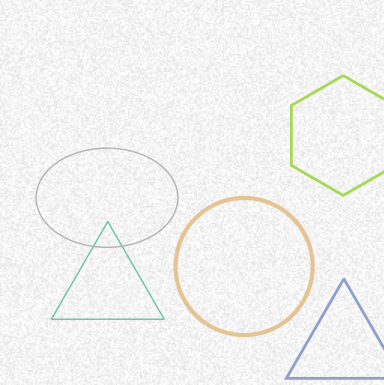[{"shape": "triangle", "thickness": 1, "radius": 0.85, "center": [0.28, 0.255]}, {"shape": "triangle", "thickness": 2, "radius": 0.86, "center": [0.893, 0.104]}, {"shape": "hexagon", "thickness": 2, "radius": 0.78, "center": [0.892, 0.648]}, {"shape": "circle", "thickness": 3, "radius": 0.89, "center": [0.634, 0.308]}, {"shape": "oval", "thickness": 1, "radius": 0.92, "center": [0.278, 0.486]}]